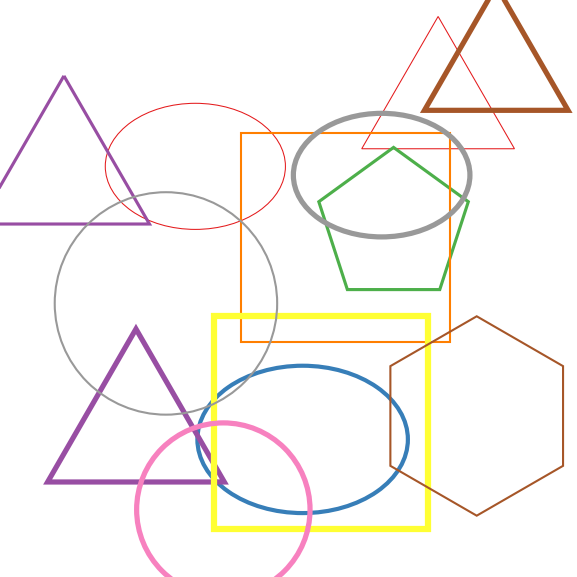[{"shape": "triangle", "thickness": 0.5, "radius": 0.76, "center": [0.759, 0.818]}, {"shape": "oval", "thickness": 0.5, "radius": 0.78, "center": [0.338, 0.711]}, {"shape": "oval", "thickness": 2, "radius": 0.91, "center": [0.524, 0.238]}, {"shape": "pentagon", "thickness": 1.5, "radius": 0.68, "center": [0.681, 0.608]}, {"shape": "triangle", "thickness": 1.5, "radius": 0.86, "center": [0.111, 0.697]}, {"shape": "triangle", "thickness": 2.5, "radius": 0.88, "center": [0.235, 0.253]}, {"shape": "square", "thickness": 1, "radius": 0.91, "center": [0.598, 0.588]}, {"shape": "square", "thickness": 3, "radius": 0.92, "center": [0.556, 0.267]}, {"shape": "triangle", "thickness": 2.5, "radius": 0.72, "center": [0.859, 0.88]}, {"shape": "hexagon", "thickness": 1, "radius": 0.86, "center": [0.825, 0.279]}, {"shape": "circle", "thickness": 2.5, "radius": 0.75, "center": [0.387, 0.117]}, {"shape": "oval", "thickness": 2.5, "radius": 0.76, "center": [0.661, 0.696]}, {"shape": "circle", "thickness": 1, "radius": 0.96, "center": [0.287, 0.474]}]